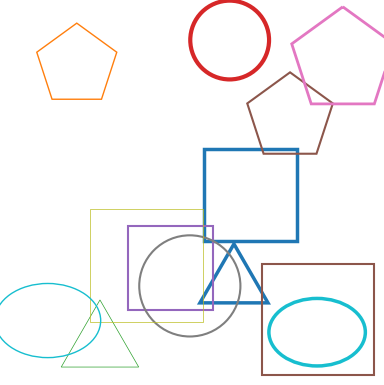[{"shape": "triangle", "thickness": 2.5, "radius": 0.51, "center": [0.608, 0.264]}, {"shape": "square", "thickness": 2.5, "radius": 0.6, "center": [0.651, 0.493]}, {"shape": "pentagon", "thickness": 1, "radius": 0.55, "center": [0.199, 0.831]}, {"shape": "triangle", "thickness": 0.5, "radius": 0.58, "center": [0.26, 0.105]}, {"shape": "circle", "thickness": 3, "radius": 0.51, "center": [0.597, 0.896]}, {"shape": "square", "thickness": 1.5, "radius": 0.55, "center": [0.443, 0.304]}, {"shape": "pentagon", "thickness": 1.5, "radius": 0.58, "center": [0.753, 0.695]}, {"shape": "square", "thickness": 1.5, "radius": 0.72, "center": [0.826, 0.169]}, {"shape": "pentagon", "thickness": 2, "radius": 0.7, "center": [0.89, 0.843]}, {"shape": "circle", "thickness": 1.5, "radius": 0.66, "center": [0.493, 0.257]}, {"shape": "square", "thickness": 0.5, "radius": 0.74, "center": [0.381, 0.311]}, {"shape": "oval", "thickness": 1, "radius": 0.69, "center": [0.124, 0.167]}, {"shape": "oval", "thickness": 2.5, "radius": 0.63, "center": [0.824, 0.137]}]